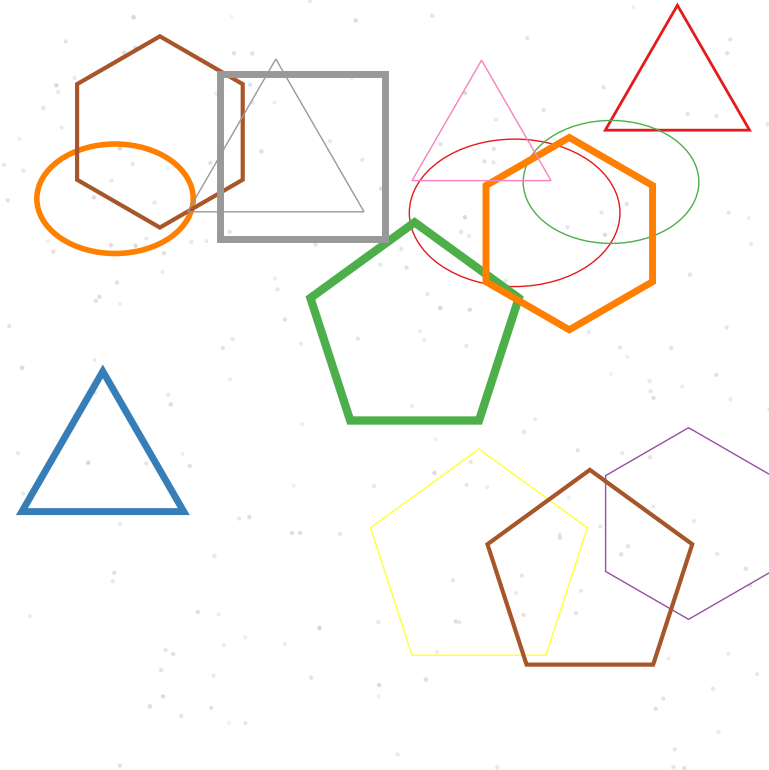[{"shape": "oval", "thickness": 0.5, "radius": 0.68, "center": [0.668, 0.724]}, {"shape": "triangle", "thickness": 1, "radius": 0.54, "center": [0.88, 0.885]}, {"shape": "triangle", "thickness": 2.5, "radius": 0.61, "center": [0.134, 0.396]}, {"shape": "pentagon", "thickness": 3, "radius": 0.71, "center": [0.538, 0.569]}, {"shape": "oval", "thickness": 0.5, "radius": 0.57, "center": [0.794, 0.764]}, {"shape": "hexagon", "thickness": 0.5, "radius": 0.62, "center": [0.894, 0.32]}, {"shape": "oval", "thickness": 2, "radius": 0.51, "center": [0.149, 0.742]}, {"shape": "hexagon", "thickness": 2.5, "radius": 0.62, "center": [0.739, 0.697]}, {"shape": "pentagon", "thickness": 0.5, "radius": 0.74, "center": [0.622, 0.269]}, {"shape": "pentagon", "thickness": 1.5, "radius": 0.7, "center": [0.766, 0.25]}, {"shape": "hexagon", "thickness": 1.5, "radius": 0.62, "center": [0.208, 0.829]}, {"shape": "triangle", "thickness": 0.5, "radius": 0.52, "center": [0.625, 0.818]}, {"shape": "square", "thickness": 2.5, "radius": 0.54, "center": [0.393, 0.796]}, {"shape": "triangle", "thickness": 0.5, "radius": 0.66, "center": [0.358, 0.791]}]